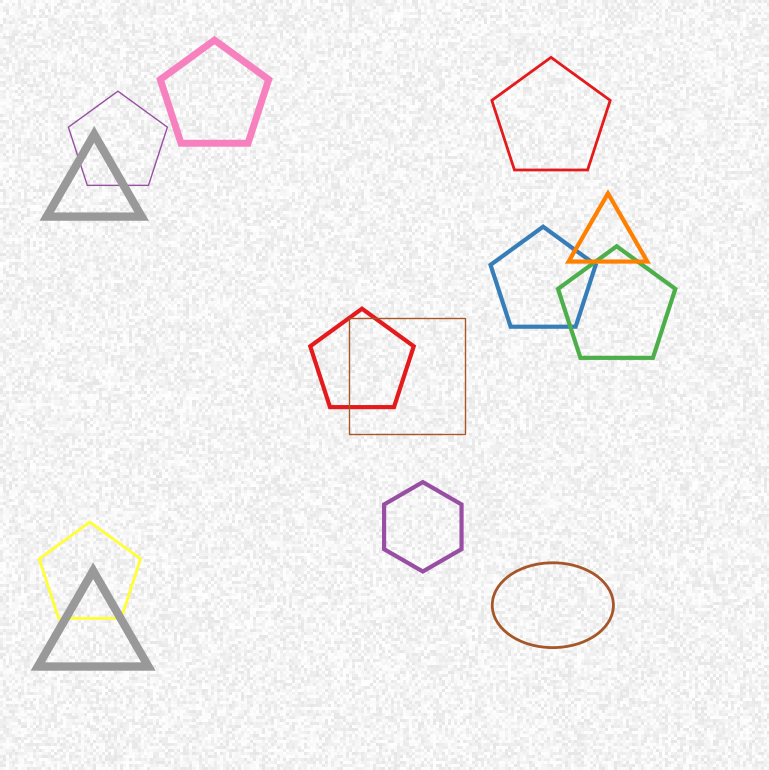[{"shape": "pentagon", "thickness": 1.5, "radius": 0.35, "center": [0.47, 0.528]}, {"shape": "pentagon", "thickness": 1, "radius": 0.4, "center": [0.716, 0.845]}, {"shape": "pentagon", "thickness": 1.5, "radius": 0.36, "center": [0.705, 0.634]}, {"shape": "pentagon", "thickness": 1.5, "radius": 0.4, "center": [0.801, 0.6]}, {"shape": "pentagon", "thickness": 0.5, "radius": 0.34, "center": [0.153, 0.814]}, {"shape": "hexagon", "thickness": 1.5, "radius": 0.29, "center": [0.549, 0.316]}, {"shape": "triangle", "thickness": 1.5, "radius": 0.3, "center": [0.79, 0.69]}, {"shape": "pentagon", "thickness": 1, "radius": 0.35, "center": [0.117, 0.253]}, {"shape": "oval", "thickness": 1, "radius": 0.39, "center": [0.718, 0.214]}, {"shape": "square", "thickness": 0.5, "radius": 0.38, "center": [0.529, 0.511]}, {"shape": "pentagon", "thickness": 2.5, "radius": 0.37, "center": [0.279, 0.874]}, {"shape": "triangle", "thickness": 3, "radius": 0.36, "center": [0.122, 0.754]}, {"shape": "triangle", "thickness": 3, "radius": 0.41, "center": [0.121, 0.176]}]